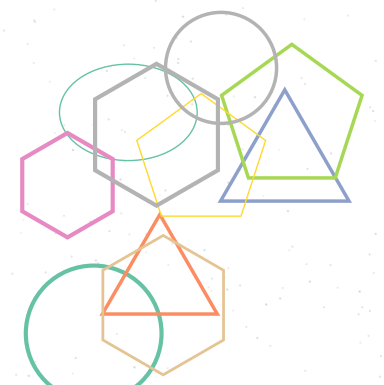[{"shape": "oval", "thickness": 1, "radius": 0.89, "center": [0.333, 0.708]}, {"shape": "circle", "thickness": 3, "radius": 0.88, "center": [0.243, 0.134]}, {"shape": "triangle", "thickness": 2.5, "radius": 0.86, "center": [0.415, 0.27]}, {"shape": "triangle", "thickness": 2.5, "radius": 0.96, "center": [0.74, 0.574]}, {"shape": "hexagon", "thickness": 3, "radius": 0.68, "center": [0.175, 0.519]}, {"shape": "pentagon", "thickness": 2.5, "radius": 0.96, "center": [0.758, 0.693]}, {"shape": "pentagon", "thickness": 1, "radius": 0.88, "center": [0.523, 0.581]}, {"shape": "hexagon", "thickness": 2, "radius": 0.9, "center": [0.424, 0.207]}, {"shape": "circle", "thickness": 2.5, "radius": 0.72, "center": [0.574, 0.824]}, {"shape": "hexagon", "thickness": 3, "radius": 0.92, "center": [0.407, 0.65]}]